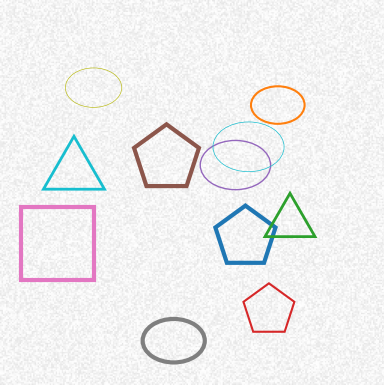[{"shape": "pentagon", "thickness": 3, "radius": 0.41, "center": [0.638, 0.384]}, {"shape": "oval", "thickness": 1.5, "radius": 0.35, "center": [0.722, 0.727]}, {"shape": "triangle", "thickness": 2, "radius": 0.38, "center": [0.753, 0.423]}, {"shape": "pentagon", "thickness": 1.5, "radius": 0.35, "center": [0.699, 0.195]}, {"shape": "oval", "thickness": 1, "radius": 0.46, "center": [0.611, 0.571]}, {"shape": "pentagon", "thickness": 3, "radius": 0.44, "center": [0.432, 0.588]}, {"shape": "square", "thickness": 3, "radius": 0.48, "center": [0.148, 0.368]}, {"shape": "oval", "thickness": 3, "radius": 0.4, "center": [0.451, 0.115]}, {"shape": "oval", "thickness": 0.5, "radius": 0.37, "center": [0.243, 0.772]}, {"shape": "triangle", "thickness": 2, "radius": 0.46, "center": [0.192, 0.554]}, {"shape": "oval", "thickness": 0.5, "radius": 0.46, "center": [0.646, 0.619]}]